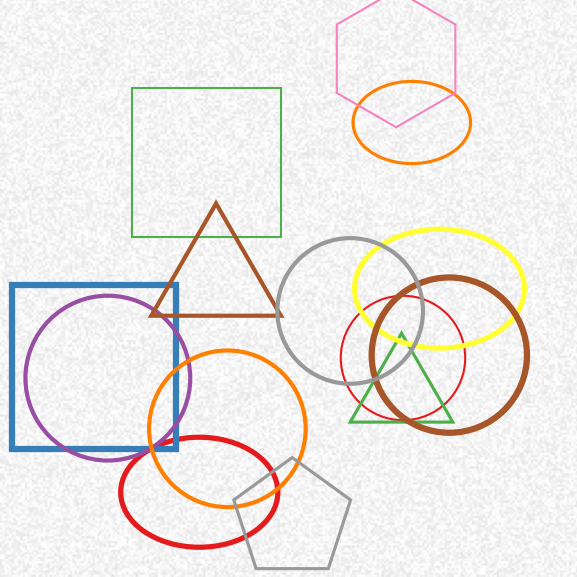[{"shape": "circle", "thickness": 1, "radius": 0.54, "center": [0.698, 0.379]}, {"shape": "oval", "thickness": 2.5, "radius": 0.68, "center": [0.345, 0.147]}, {"shape": "square", "thickness": 3, "radius": 0.71, "center": [0.163, 0.363]}, {"shape": "square", "thickness": 1, "radius": 0.65, "center": [0.358, 0.718]}, {"shape": "triangle", "thickness": 1.5, "radius": 0.51, "center": [0.695, 0.32]}, {"shape": "circle", "thickness": 2, "radius": 0.71, "center": [0.187, 0.344]}, {"shape": "oval", "thickness": 1.5, "radius": 0.51, "center": [0.713, 0.787]}, {"shape": "circle", "thickness": 2, "radius": 0.68, "center": [0.394, 0.257]}, {"shape": "oval", "thickness": 2.5, "radius": 0.74, "center": [0.761, 0.499]}, {"shape": "triangle", "thickness": 2, "radius": 0.65, "center": [0.374, 0.517]}, {"shape": "circle", "thickness": 3, "radius": 0.67, "center": [0.778, 0.384]}, {"shape": "hexagon", "thickness": 1, "radius": 0.59, "center": [0.686, 0.897]}, {"shape": "circle", "thickness": 2, "radius": 0.63, "center": [0.606, 0.461]}, {"shape": "pentagon", "thickness": 1.5, "radius": 0.53, "center": [0.506, 0.1]}]